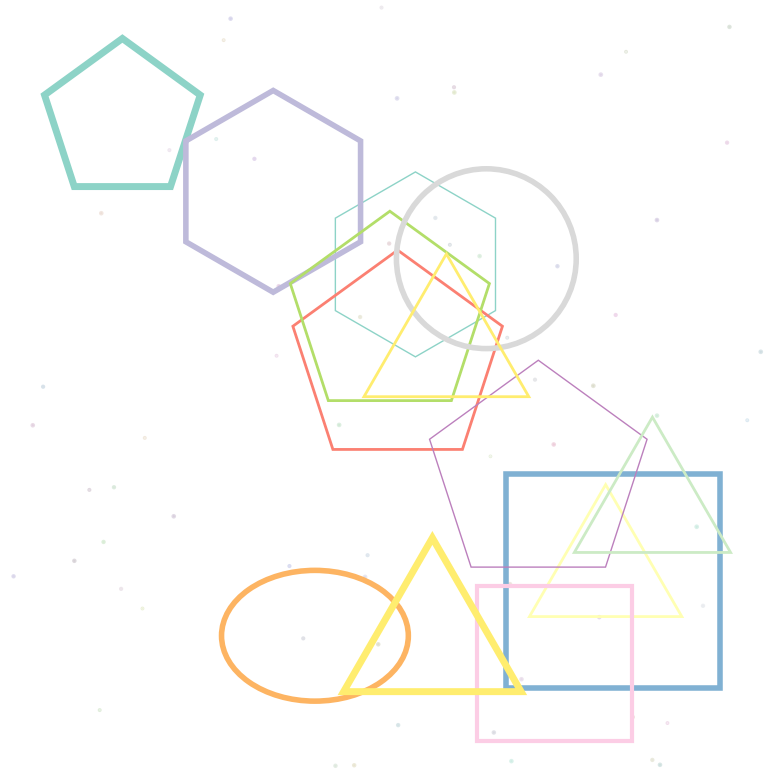[{"shape": "hexagon", "thickness": 0.5, "radius": 0.6, "center": [0.54, 0.657]}, {"shape": "pentagon", "thickness": 2.5, "radius": 0.53, "center": [0.159, 0.844]}, {"shape": "triangle", "thickness": 1, "radius": 0.57, "center": [0.787, 0.256]}, {"shape": "hexagon", "thickness": 2, "radius": 0.65, "center": [0.355, 0.751]}, {"shape": "pentagon", "thickness": 1, "radius": 0.72, "center": [0.516, 0.532]}, {"shape": "square", "thickness": 2, "radius": 0.69, "center": [0.796, 0.246]}, {"shape": "oval", "thickness": 2, "radius": 0.61, "center": [0.409, 0.174]}, {"shape": "pentagon", "thickness": 1, "radius": 0.68, "center": [0.506, 0.59]}, {"shape": "square", "thickness": 1.5, "radius": 0.5, "center": [0.72, 0.138]}, {"shape": "circle", "thickness": 2, "radius": 0.58, "center": [0.632, 0.664]}, {"shape": "pentagon", "thickness": 0.5, "radius": 0.74, "center": [0.699, 0.384]}, {"shape": "triangle", "thickness": 1, "radius": 0.59, "center": [0.847, 0.341]}, {"shape": "triangle", "thickness": 1, "radius": 0.62, "center": [0.58, 0.547]}, {"shape": "triangle", "thickness": 2.5, "radius": 0.67, "center": [0.562, 0.168]}]